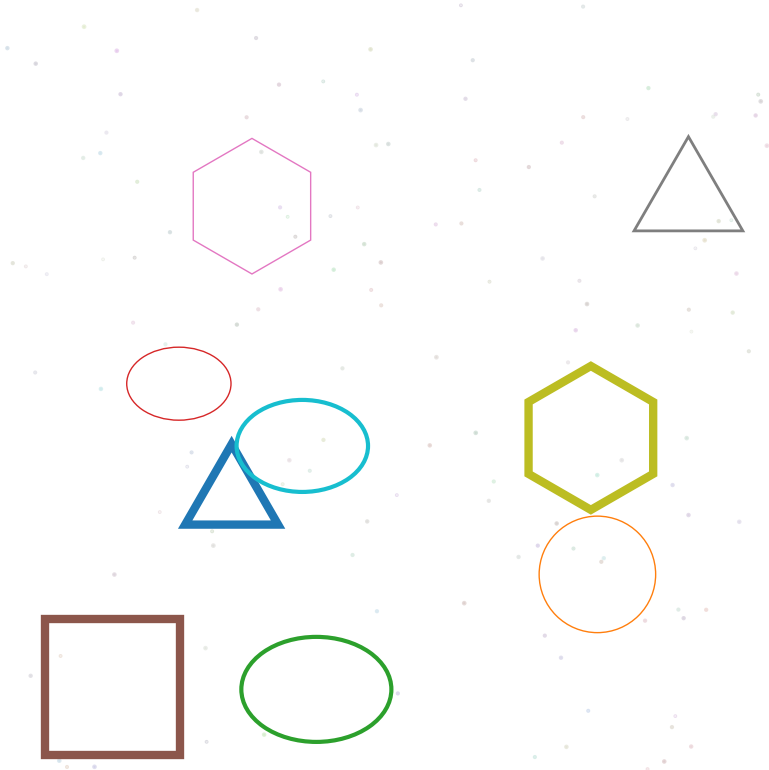[{"shape": "triangle", "thickness": 3, "radius": 0.35, "center": [0.301, 0.354]}, {"shape": "circle", "thickness": 0.5, "radius": 0.38, "center": [0.776, 0.254]}, {"shape": "oval", "thickness": 1.5, "radius": 0.49, "center": [0.411, 0.105]}, {"shape": "oval", "thickness": 0.5, "radius": 0.34, "center": [0.232, 0.502]}, {"shape": "square", "thickness": 3, "radius": 0.44, "center": [0.146, 0.108]}, {"shape": "hexagon", "thickness": 0.5, "radius": 0.44, "center": [0.327, 0.732]}, {"shape": "triangle", "thickness": 1, "radius": 0.41, "center": [0.894, 0.741]}, {"shape": "hexagon", "thickness": 3, "radius": 0.47, "center": [0.767, 0.431]}, {"shape": "oval", "thickness": 1.5, "radius": 0.43, "center": [0.393, 0.421]}]